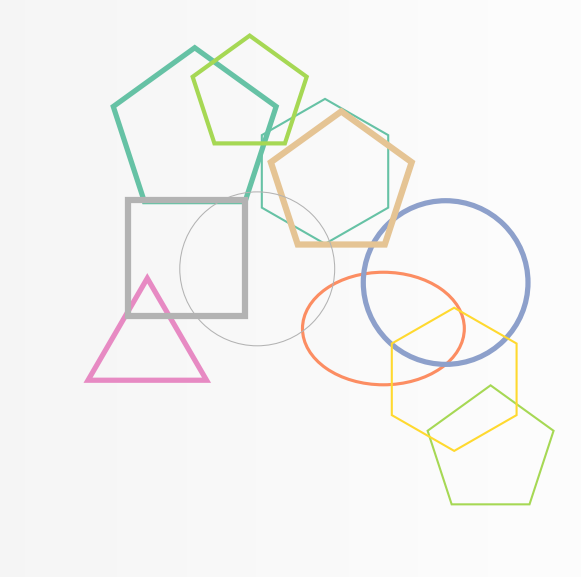[{"shape": "pentagon", "thickness": 2.5, "radius": 0.74, "center": [0.335, 0.769]}, {"shape": "hexagon", "thickness": 1, "radius": 0.63, "center": [0.559, 0.702]}, {"shape": "oval", "thickness": 1.5, "radius": 0.7, "center": [0.66, 0.43]}, {"shape": "circle", "thickness": 2.5, "radius": 0.71, "center": [0.767, 0.51]}, {"shape": "triangle", "thickness": 2.5, "radius": 0.59, "center": [0.253, 0.4]}, {"shape": "pentagon", "thickness": 1, "radius": 0.57, "center": [0.844, 0.218]}, {"shape": "pentagon", "thickness": 2, "radius": 0.52, "center": [0.43, 0.834]}, {"shape": "hexagon", "thickness": 1, "radius": 0.62, "center": [0.781, 0.342]}, {"shape": "pentagon", "thickness": 3, "radius": 0.64, "center": [0.587, 0.679]}, {"shape": "square", "thickness": 3, "radius": 0.5, "center": [0.321, 0.553]}, {"shape": "circle", "thickness": 0.5, "radius": 0.67, "center": [0.443, 0.534]}]